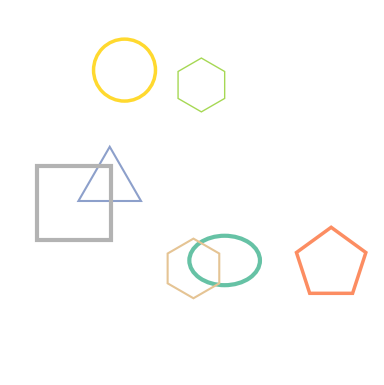[{"shape": "oval", "thickness": 3, "radius": 0.46, "center": [0.583, 0.323]}, {"shape": "pentagon", "thickness": 2.5, "radius": 0.47, "center": [0.86, 0.315]}, {"shape": "triangle", "thickness": 1.5, "radius": 0.47, "center": [0.285, 0.525]}, {"shape": "hexagon", "thickness": 1, "radius": 0.35, "center": [0.523, 0.779]}, {"shape": "circle", "thickness": 2.5, "radius": 0.4, "center": [0.323, 0.818]}, {"shape": "hexagon", "thickness": 1.5, "radius": 0.39, "center": [0.502, 0.303]}, {"shape": "square", "thickness": 3, "radius": 0.48, "center": [0.192, 0.472]}]